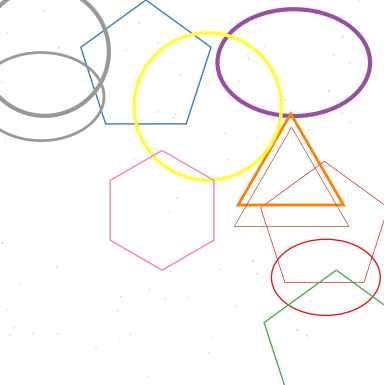[{"shape": "pentagon", "thickness": 0.5, "radius": 0.87, "center": [0.843, 0.407]}, {"shape": "oval", "thickness": 1, "radius": 0.71, "center": [0.846, 0.28]}, {"shape": "pentagon", "thickness": 1, "radius": 0.89, "center": [0.379, 0.822]}, {"shape": "pentagon", "thickness": 1, "radius": 0.99, "center": [0.873, 0.101]}, {"shape": "oval", "thickness": 3, "radius": 0.99, "center": [0.763, 0.837]}, {"shape": "triangle", "thickness": 2, "radius": 0.79, "center": [0.755, 0.546]}, {"shape": "circle", "thickness": 2.5, "radius": 0.96, "center": [0.54, 0.724]}, {"shape": "triangle", "thickness": 0.5, "radius": 0.86, "center": [0.757, 0.498]}, {"shape": "hexagon", "thickness": 1, "radius": 0.78, "center": [0.421, 0.454]}, {"shape": "circle", "thickness": 3, "radius": 0.83, "center": [0.116, 0.866]}, {"shape": "oval", "thickness": 2, "radius": 0.82, "center": [0.107, 0.749]}]